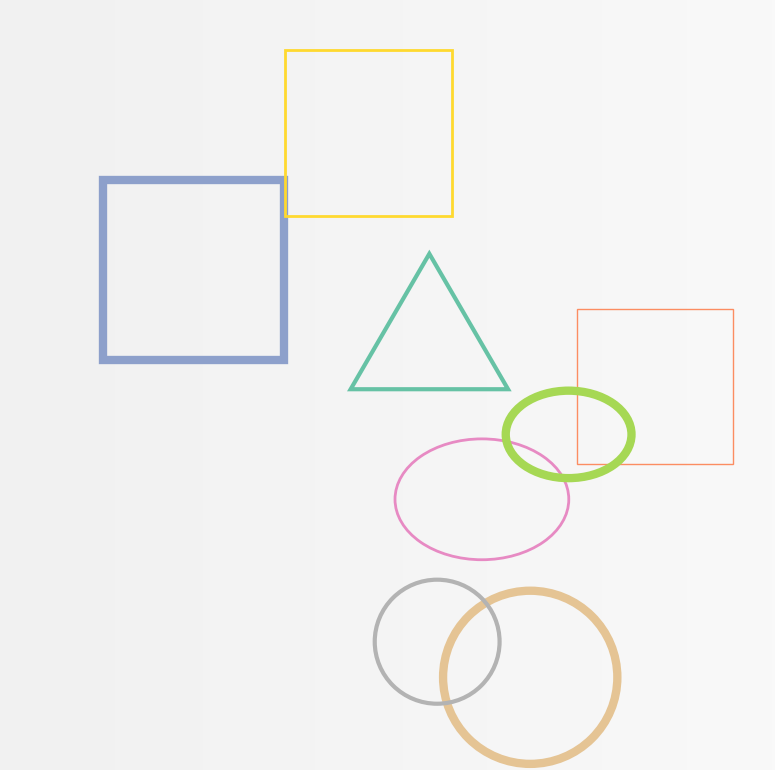[{"shape": "triangle", "thickness": 1.5, "radius": 0.59, "center": [0.554, 0.553]}, {"shape": "square", "thickness": 0.5, "radius": 0.5, "center": [0.845, 0.498]}, {"shape": "square", "thickness": 3, "radius": 0.59, "center": [0.25, 0.65]}, {"shape": "oval", "thickness": 1, "radius": 0.56, "center": [0.622, 0.352]}, {"shape": "oval", "thickness": 3, "radius": 0.41, "center": [0.734, 0.436]}, {"shape": "square", "thickness": 1, "radius": 0.54, "center": [0.475, 0.828]}, {"shape": "circle", "thickness": 3, "radius": 0.56, "center": [0.684, 0.12]}, {"shape": "circle", "thickness": 1.5, "radius": 0.4, "center": [0.564, 0.167]}]